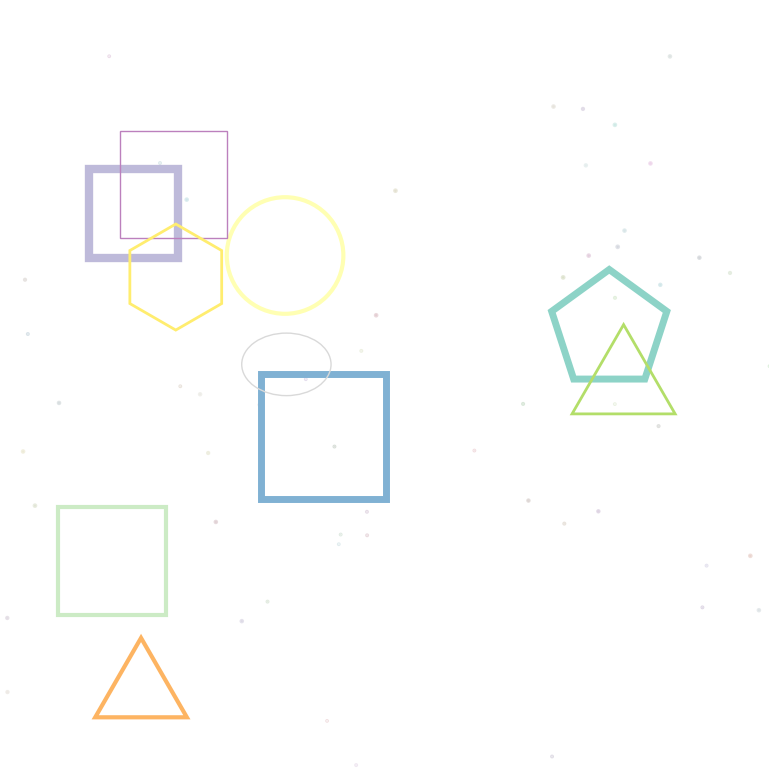[{"shape": "pentagon", "thickness": 2.5, "radius": 0.39, "center": [0.791, 0.571]}, {"shape": "circle", "thickness": 1.5, "radius": 0.38, "center": [0.37, 0.668]}, {"shape": "square", "thickness": 3, "radius": 0.29, "center": [0.174, 0.723]}, {"shape": "square", "thickness": 2.5, "radius": 0.41, "center": [0.421, 0.434]}, {"shape": "triangle", "thickness": 1.5, "radius": 0.34, "center": [0.183, 0.103]}, {"shape": "triangle", "thickness": 1, "radius": 0.39, "center": [0.81, 0.501]}, {"shape": "oval", "thickness": 0.5, "radius": 0.29, "center": [0.372, 0.527]}, {"shape": "square", "thickness": 0.5, "radius": 0.35, "center": [0.226, 0.76]}, {"shape": "square", "thickness": 1.5, "radius": 0.35, "center": [0.145, 0.271]}, {"shape": "hexagon", "thickness": 1, "radius": 0.34, "center": [0.228, 0.64]}]